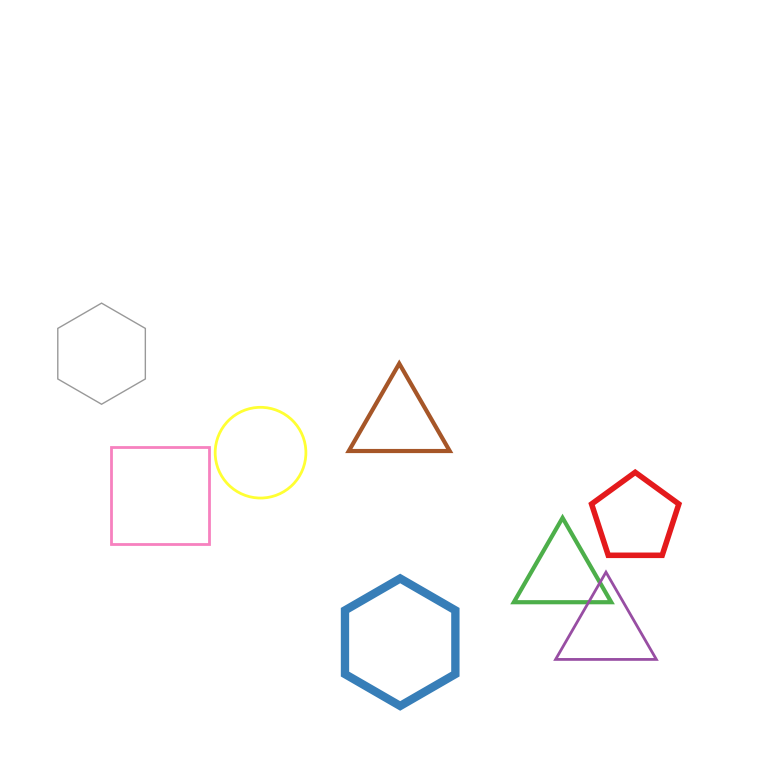[{"shape": "pentagon", "thickness": 2, "radius": 0.3, "center": [0.825, 0.327]}, {"shape": "hexagon", "thickness": 3, "radius": 0.41, "center": [0.52, 0.166]}, {"shape": "triangle", "thickness": 1.5, "radius": 0.37, "center": [0.731, 0.254]}, {"shape": "triangle", "thickness": 1, "radius": 0.38, "center": [0.787, 0.181]}, {"shape": "circle", "thickness": 1, "radius": 0.29, "center": [0.338, 0.412]}, {"shape": "triangle", "thickness": 1.5, "radius": 0.38, "center": [0.519, 0.452]}, {"shape": "square", "thickness": 1, "radius": 0.32, "center": [0.208, 0.356]}, {"shape": "hexagon", "thickness": 0.5, "radius": 0.33, "center": [0.132, 0.541]}]